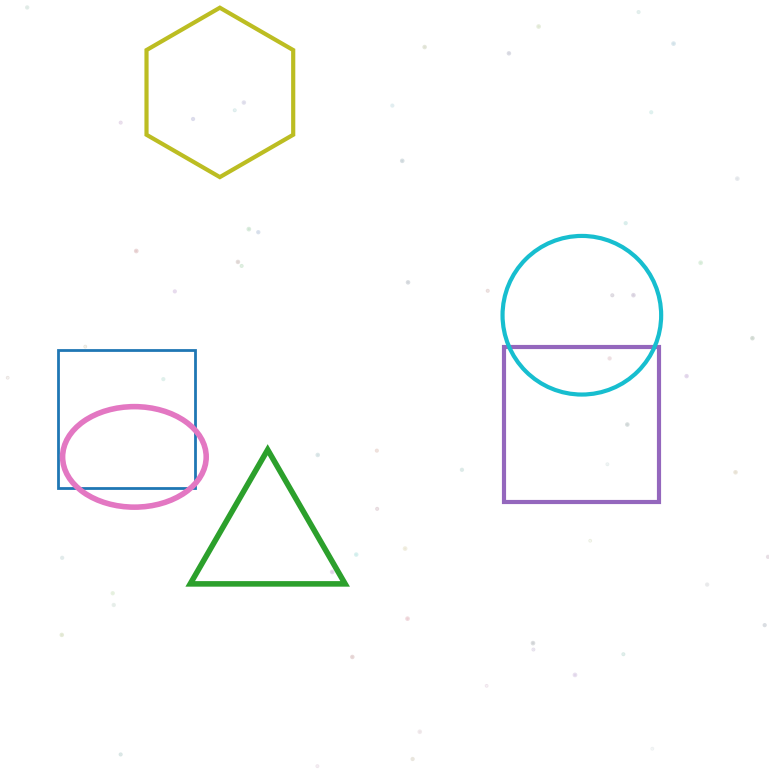[{"shape": "square", "thickness": 1, "radius": 0.45, "center": [0.164, 0.456]}, {"shape": "triangle", "thickness": 2, "radius": 0.58, "center": [0.348, 0.3]}, {"shape": "square", "thickness": 1.5, "radius": 0.5, "center": [0.755, 0.449]}, {"shape": "oval", "thickness": 2, "radius": 0.47, "center": [0.175, 0.407]}, {"shape": "hexagon", "thickness": 1.5, "radius": 0.55, "center": [0.286, 0.88]}, {"shape": "circle", "thickness": 1.5, "radius": 0.51, "center": [0.756, 0.591]}]